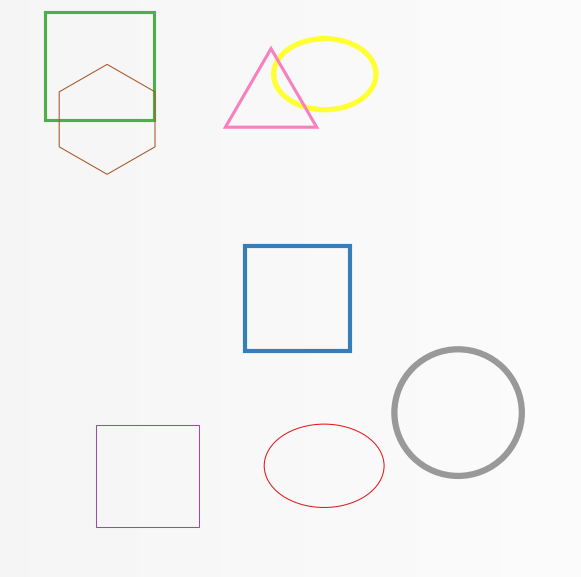[{"shape": "oval", "thickness": 0.5, "radius": 0.52, "center": [0.558, 0.193]}, {"shape": "square", "thickness": 2, "radius": 0.45, "center": [0.512, 0.483]}, {"shape": "square", "thickness": 1.5, "radius": 0.47, "center": [0.171, 0.885]}, {"shape": "square", "thickness": 0.5, "radius": 0.44, "center": [0.254, 0.175]}, {"shape": "oval", "thickness": 2.5, "radius": 0.44, "center": [0.559, 0.871]}, {"shape": "hexagon", "thickness": 0.5, "radius": 0.48, "center": [0.184, 0.792]}, {"shape": "triangle", "thickness": 1.5, "radius": 0.45, "center": [0.466, 0.824]}, {"shape": "circle", "thickness": 3, "radius": 0.55, "center": [0.788, 0.285]}]